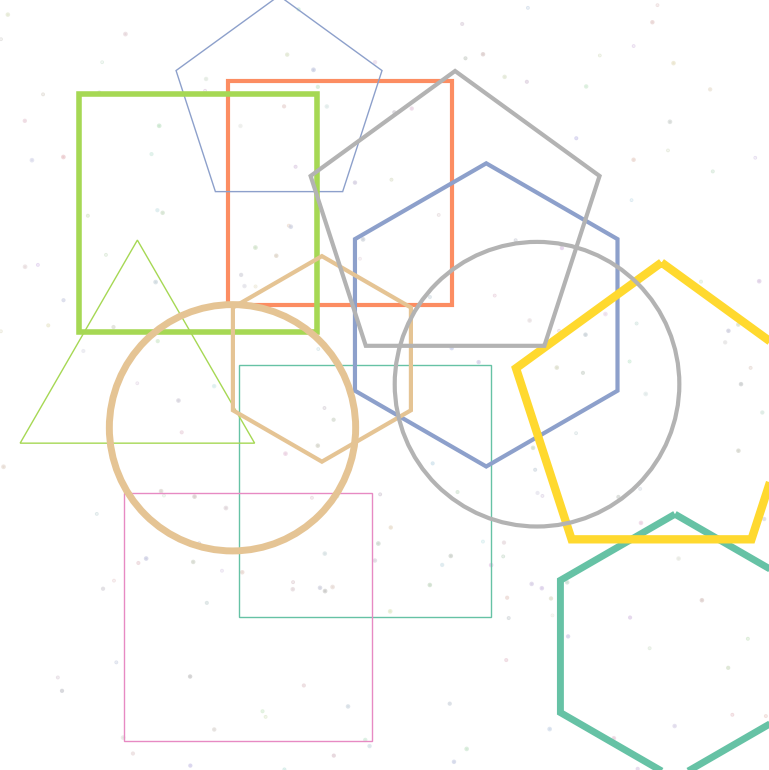[{"shape": "hexagon", "thickness": 2.5, "radius": 0.86, "center": [0.877, 0.16]}, {"shape": "square", "thickness": 0.5, "radius": 0.82, "center": [0.474, 0.362]}, {"shape": "square", "thickness": 1.5, "radius": 0.73, "center": [0.442, 0.749]}, {"shape": "pentagon", "thickness": 0.5, "radius": 0.7, "center": [0.362, 0.865]}, {"shape": "hexagon", "thickness": 1.5, "radius": 0.98, "center": [0.631, 0.591]}, {"shape": "square", "thickness": 0.5, "radius": 0.81, "center": [0.321, 0.199]}, {"shape": "square", "thickness": 2, "radius": 0.77, "center": [0.257, 0.723]}, {"shape": "triangle", "thickness": 0.5, "radius": 0.88, "center": [0.178, 0.512]}, {"shape": "pentagon", "thickness": 3, "radius": 0.99, "center": [0.859, 0.46]}, {"shape": "circle", "thickness": 2.5, "radius": 0.8, "center": [0.302, 0.444]}, {"shape": "hexagon", "thickness": 1.5, "radius": 0.67, "center": [0.418, 0.534]}, {"shape": "pentagon", "thickness": 1.5, "radius": 0.99, "center": [0.591, 0.711]}, {"shape": "circle", "thickness": 1.5, "radius": 0.92, "center": [0.697, 0.501]}]